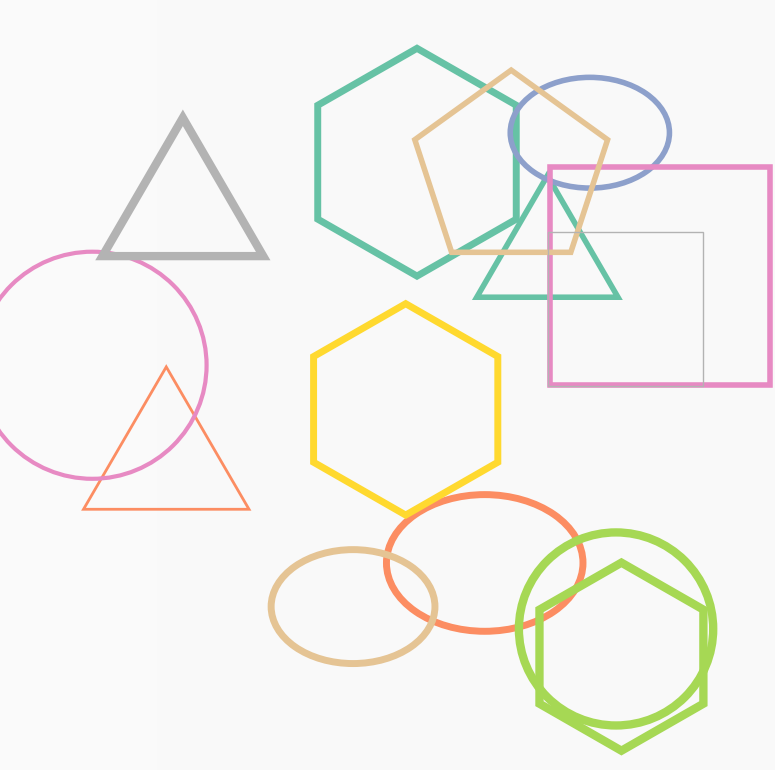[{"shape": "triangle", "thickness": 2, "radius": 0.53, "center": [0.706, 0.667]}, {"shape": "hexagon", "thickness": 2.5, "radius": 0.74, "center": [0.538, 0.789]}, {"shape": "oval", "thickness": 2.5, "radius": 0.63, "center": [0.625, 0.269]}, {"shape": "triangle", "thickness": 1, "radius": 0.62, "center": [0.215, 0.4]}, {"shape": "oval", "thickness": 2, "radius": 0.51, "center": [0.761, 0.828]}, {"shape": "square", "thickness": 2, "radius": 0.71, "center": [0.851, 0.641]}, {"shape": "circle", "thickness": 1.5, "radius": 0.74, "center": [0.119, 0.526]}, {"shape": "hexagon", "thickness": 3, "radius": 0.61, "center": [0.802, 0.147]}, {"shape": "circle", "thickness": 3, "radius": 0.63, "center": [0.795, 0.183]}, {"shape": "hexagon", "thickness": 2.5, "radius": 0.69, "center": [0.523, 0.468]}, {"shape": "oval", "thickness": 2.5, "radius": 0.53, "center": [0.456, 0.212]}, {"shape": "pentagon", "thickness": 2, "radius": 0.65, "center": [0.66, 0.778]}, {"shape": "square", "thickness": 0.5, "radius": 0.5, "center": [0.807, 0.598]}, {"shape": "triangle", "thickness": 3, "radius": 0.6, "center": [0.236, 0.727]}]